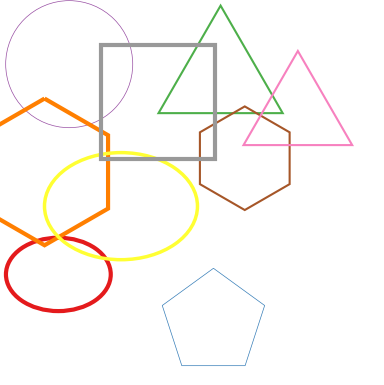[{"shape": "oval", "thickness": 3, "radius": 0.68, "center": [0.152, 0.287]}, {"shape": "pentagon", "thickness": 0.5, "radius": 0.7, "center": [0.554, 0.163]}, {"shape": "triangle", "thickness": 1.5, "radius": 0.93, "center": [0.573, 0.799]}, {"shape": "circle", "thickness": 0.5, "radius": 0.82, "center": [0.18, 0.833]}, {"shape": "hexagon", "thickness": 3, "radius": 0.95, "center": [0.116, 0.553]}, {"shape": "oval", "thickness": 2.5, "radius": 0.99, "center": [0.314, 0.465]}, {"shape": "hexagon", "thickness": 1.5, "radius": 0.67, "center": [0.636, 0.589]}, {"shape": "triangle", "thickness": 1.5, "radius": 0.81, "center": [0.774, 0.705]}, {"shape": "square", "thickness": 3, "radius": 0.74, "center": [0.41, 0.736]}]